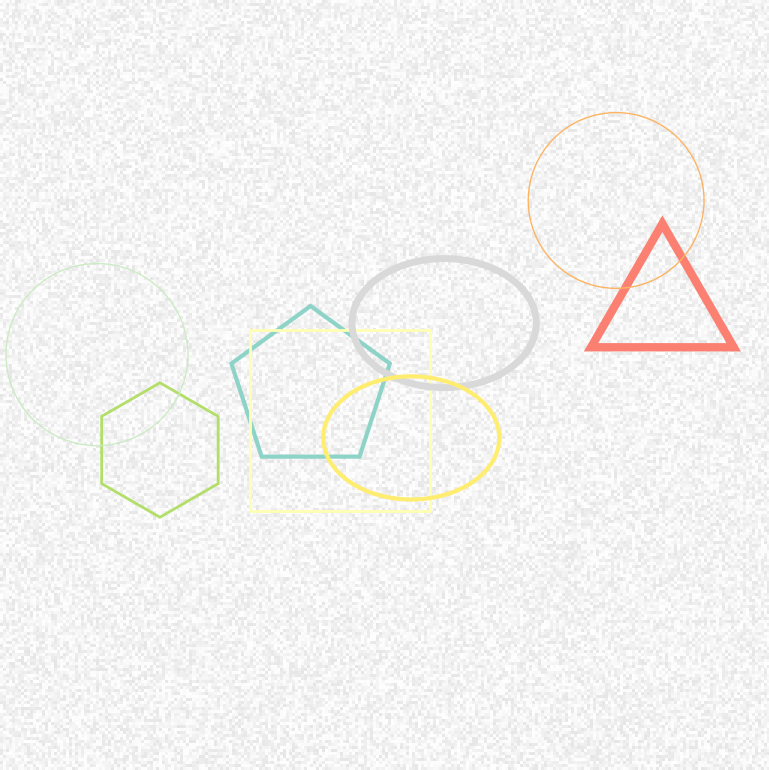[{"shape": "pentagon", "thickness": 1.5, "radius": 0.54, "center": [0.403, 0.494]}, {"shape": "square", "thickness": 1, "radius": 0.59, "center": [0.442, 0.454]}, {"shape": "triangle", "thickness": 3, "radius": 0.53, "center": [0.86, 0.602]}, {"shape": "circle", "thickness": 0.5, "radius": 0.57, "center": [0.8, 0.74]}, {"shape": "hexagon", "thickness": 1, "radius": 0.44, "center": [0.208, 0.416]}, {"shape": "oval", "thickness": 2.5, "radius": 0.6, "center": [0.577, 0.58]}, {"shape": "circle", "thickness": 0.5, "radius": 0.59, "center": [0.126, 0.539]}, {"shape": "oval", "thickness": 1.5, "radius": 0.57, "center": [0.534, 0.431]}]